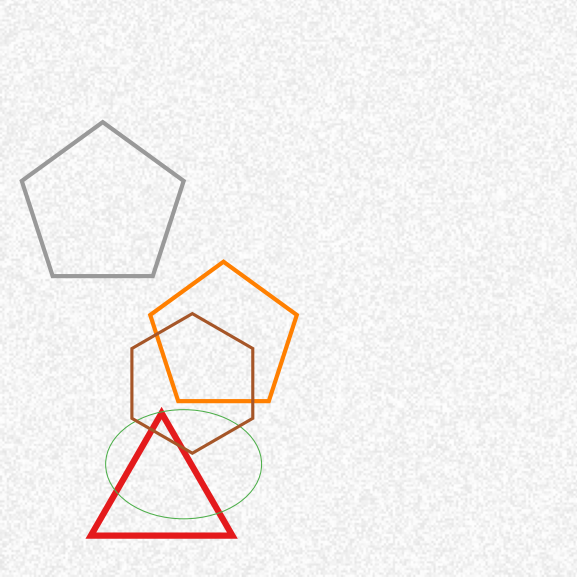[{"shape": "triangle", "thickness": 3, "radius": 0.71, "center": [0.28, 0.142]}, {"shape": "oval", "thickness": 0.5, "radius": 0.68, "center": [0.318, 0.195]}, {"shape": "pentagon", "thickness": 2, "radius": 0.67, "center": [0.387, 0.412]}, {"shape": "hexagon", "thickness": 1.5, "radius": 0.6, "center": [0.333, 0.335]}, {"shape": "pentagon", "thickness": 2, "radius": 0.74, "center": [0.178, 0.64]}]